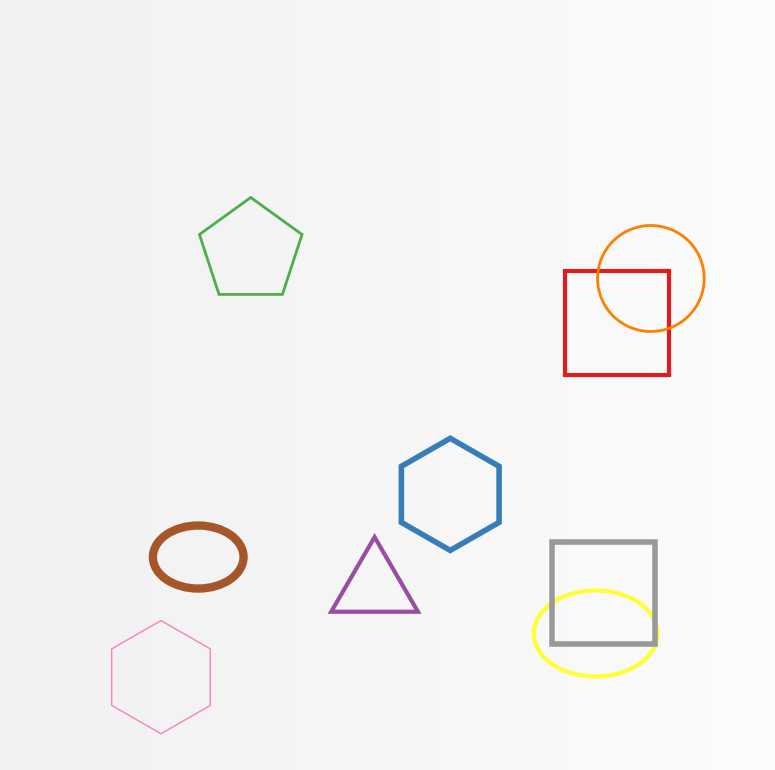[{"shape": "square", "thickness": 1.5, "radius": 0.34, "center": [0.796, 0.581]}, {"shape": "hexagon", "thickness": 2, "radius": 0.36, "center": [0.581, 0.358]}, {"shape": "pentagon", "thickness": 1, "radius": 0.35, "center": [0.324, 0.674]}, {"shape": "triangle", "thickness": 1.5, "radius": 0.32, "center": [0.483, 0.238]}, {"shape": "circle", "thickness": 1, "radius": 0.34, "center": [0.84, 0.638]}, {"shape": "oval", "thickness": 1.5, "radius": 0.4, "center": [0.769, 0.177]}, {"shape": "oval", "thickness": 3, "radius": 0.29, "center": [0.256, 0.277]}, {"shape": "hexagon", "thickness": 0.5, "radius": 0.37, "center": [0.208, 0.121]}, {"shape": "square", "thickness": 2, "radius": 0.33, "center": [0.779, 0.23]}]